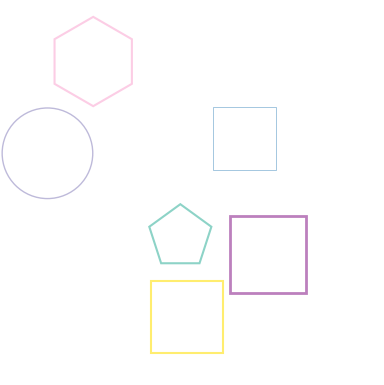[{"shape": "pentagon", "thickness": 1.5, "radius": 0.42, "center": [0.468, 0.385]}, {"shape": "circle", "thickness": 1, "radius": 0.59, "center": [0.123, 0.602]}, {"shape": "square", "thickness": 0.5, "radius": 0.41, "center": [0.635, 0.64]}, {"shape": "hexagon", "thickness": 1.5, "radius": 0.58, "center": [0.242, 0.84]}, {"shape": "square", "thickness": 2, "radius": 0.5, "center": [0.696, 0.339]}, {"shape": "square", "thickness": 1.5, "radius": 0.47, "center": [0.486, 0.177]}]